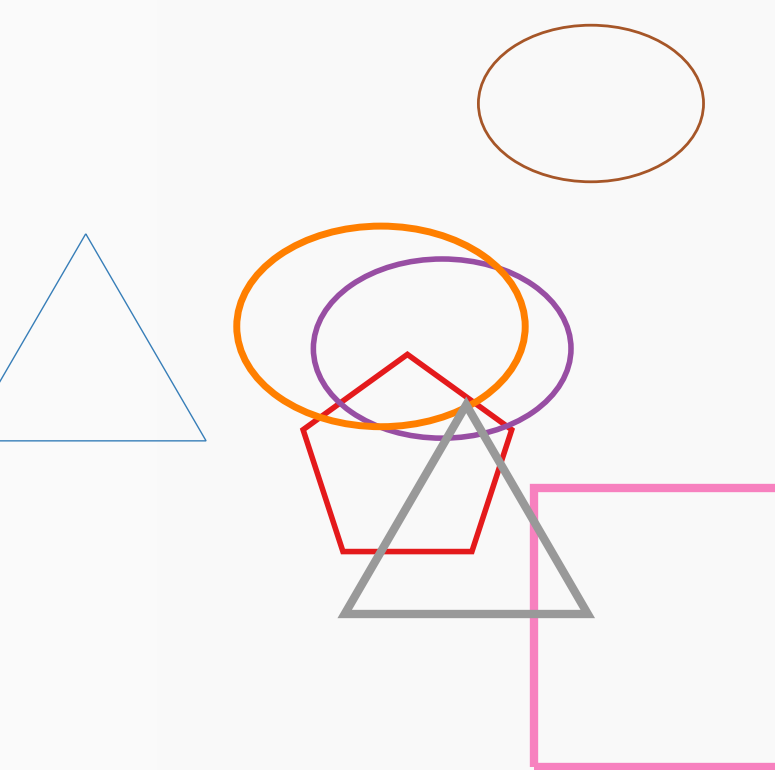[{"shape": "pentagon", "thickness": 2, "radius": 0.71, "center": [0.526, 0.398]}, {"shape": "triangle", "thickness": 0.5, "radius": 0.9, "center": [0.111, 0.517]}, {"shape": "oval", "thickness": 2, "radius": 0.83, "center": [0.571, 0.547]}, {"shape": "oval", "thickness": 2.5, "radius": 0.93, "center": [0.492, 0.576]}, {"shape": "oval", "thickness": 1, "radius": 0.73, "center": [0.763, 0.866]}, {"shape": "square", "thickness": 3, "radius": 0.91, "center": [0.871, 0.186]}, {"shape": "triangle", "thickness": 3, "radius": 0.91, "center": [0.602, 0.293]}]